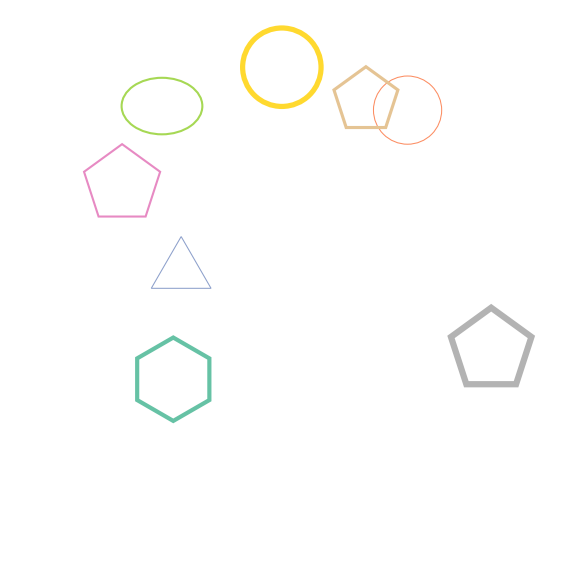[{"shape": "hexagon", "thickness": 2, "radius": 0.36, "center": [0.3, 0.342]}, {"shape": "circle", "thickness": 0.5, "radius": 0.3, "center": [0.706, 0.808]}, {"shape": "triangle", "thickness": 0.5, "radius": 0.3, "center": [0.314, 0.53]}, {"shape": "pentagon", "thickness": 1, "radius": 0.35, "center": [0.211, 0.68]}, {"shape": "oval", "thickness": 1, "radius": 0.35, "center": [0.28, 0.815]}, {"shape": "circle", "thickness": 2.5, "radius": 0.34, "center": [0.488, 0.883]}, {"shape": "pentagon", "thickness": 1.5, "radius": 0.29, "center": [0.634, 0.825]}, {"shape": "pentagon", "thickness": 3, "radius": 0.37, "center": [0.851, 0.393]}]